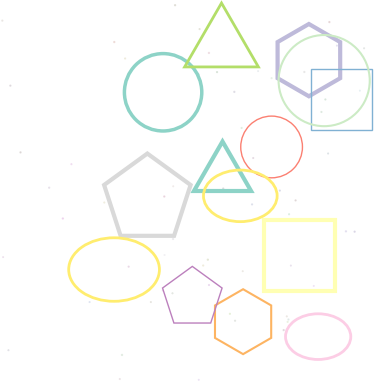[{"shape": "triangle", "thickness": 3, "radius": 0.43, "center": [0.578, 0.547]}, {"shape": "circle", "thickness": 2.5, "radius": 0.5, "center": [0.424, 0.76]}, {"shape": "square", "thickness": 3, "radius": 0.46, "center": [0.779, 0.337]}, {"shape": "hexagon", "thickness": 3, "radius": 0.47, "center": [0.802, 0.844]}, {"shape": "circle", "thickness": 1, "radius": 0.4, "center": [0.705, 0.618]}, {"shape": "square", "thickness": 1, "radius": 0.4, "center": [0.887, 0.742]}, {"shape": "hexagon", "thickness": 1.5, "radius": 0.42, "center": [0.631, 0.164]}, {"shape": "triangle", "thickness": 2, "radius": 0.55, "center": [0.575, 0.881]}, {"shape": "oval", "thickness": 2, "radius": 0.42, "center": [0.826, 0.126]}, {"shape": "pentagon", "thickness": 3, "radius": 0.59, "center": [0.383, 0.483]}, {"shape": "pentagon", "thickness": 1, "radius": 0.41, "center": [0.499, 0.227]}, {"shape": "circle", "thickness": 1.5, "radius": 0.59, "center": [0.842, 0.791]}, {"shape": "oval", "thickness": 2, "radius": 0.59, "center": [0.296, 0.3]}, {"shape": "oval", "thickness": 2, "radius": 0.48, "center": [0.624, 0.491]}]